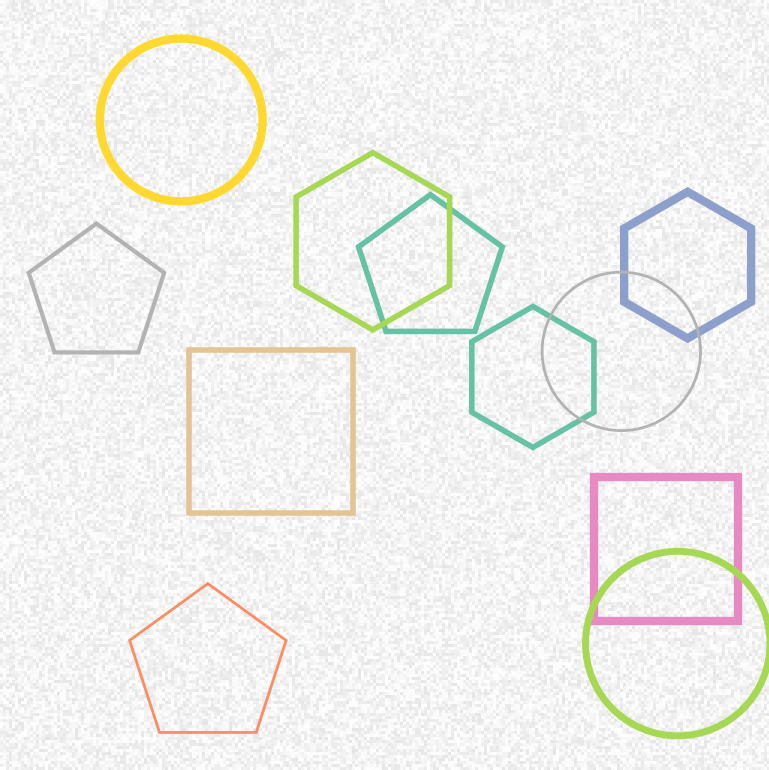[{"shape": "hexagon", "thickness": 2, "radius": 0.46, "center": [0.692, 0.51]}, {"shape": "pentagon", "thickness": 2, "radius": 0.49, "center": [0.559, 0.649]}, {"shape": "pentagon", "thickness": 1, "radius": 0.53, "center": [0.27, 0.135]}, {"shape": "hexagon", "thickness": 3, "radius": 0.48, "center": [0.893, 0.656]}, {"shape": "square", "thickness": 3, "radius": 0.47, "center": [0.865, 0.287]}, {"shape": "hexagon", "thickness": 2, "radius": 0.58, "center": [0.484, 0.687]}, {"shape": "circle", "thickness": 2.5, "radius": 0.6, "center": [0.88, 0.164]}, {"shape": "circle", "thickness": 3, "radius": 0.53, "center": [0.235, 0.844]}, {"shape": "square", "thickness": 2, "radius": 0.53, "center": [0.352, 0.439]}, {"shape": "circle", "thickness": 1, "radius": 0.51, "center": [0.807, 0.544]}, {"shape": "pentagon", "thickness": 1.5, "radius": 0.46, "center": [0.125, 0.617]}]